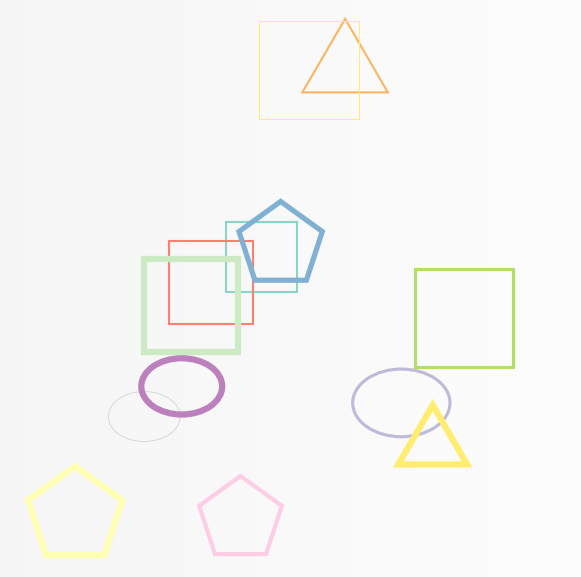[{"shape": "square", "thickness": 1, "radius": 0.3, "center": [0.451, 0.554]}, {"shape": "pentagon", "thickness": 3, "radius": 0.43, "center": [0.129, 0.107]}, {"shape": "oval", "thickness": 1.5, "radius": 0.42, "center": [0.69, 0.301]}, {"shape": "square", "thickness": 1, "radius": 0.36, "center": [0.363, 0.51]}, {"shape": "pentagon", "thickness": 2.5, "radius": 0.38, "center": [0.483, 0.575]}, {"shape": "triangle", "thickness": 1, "radius": 0.42, "center": [0.594, 0.882]}, {"shape": "square", "thickness": 1.5, "radius": 0.42, "center": [0.798, 0.448]}, {"shape": "pentagon", "thickness": 2, "radius": 0.37, "center": [0.414, 0.1]}, {"shape": "oval", "thickness": 0.5, "radius": 0.31, "center": [0.248, 0.278]}, {"shape": "oval", "thickness": 3, "radius": 0.35, "center": [0.313, 0.33]}, {"shape": "square", "thickness": 3, "radius": 0.4, "center": [0.329, 0.47]}, {"shape": "triangle", "thickness": 3, "radius": 0.34, "center": [0.744, 0.229]}, {"shape": "square", "thickness": 0.5, "radius": 0.43, "center": [0.532, 0.878]}]